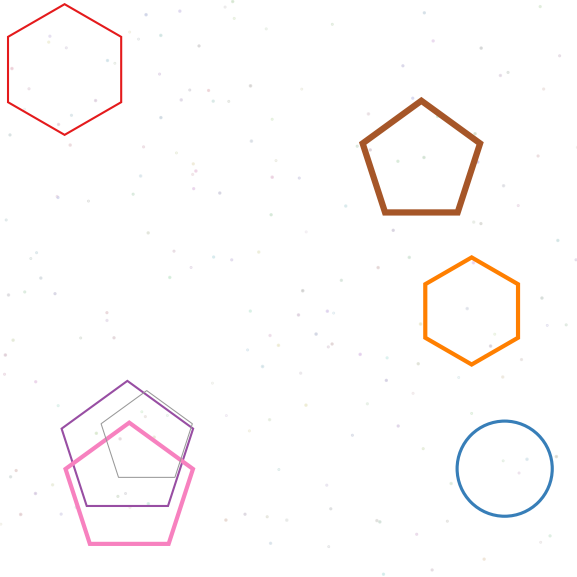[{"shape": "hexagon", "thickness": 1, "radius": 0.57, "center": [0.112, 0.879]}, {"shape": "circle", "thickness": 1.5, "radius": 0.41, "center": [0.874, 0.188]}, {"shape": "pentagon", "thickness": 1, "radius": 0.6, "center": [0.221, 0.22]}, {"shape": "hexagon", "thickness": 2, "radius": 0.46, "center": [0.817, 0.461]}, {"shape": "pentagon", "thickness": 3, "radius": 0.53, "center": [0.73, 0.718]}, {"shape": "pentagon", "thickness": 2, "radius": 0.58, "center": [0.224, 0.151]}, {"shape": "pentagon", "thickness": 0.5, "radius": 0.42, "center": [0.254, 0.24]}]